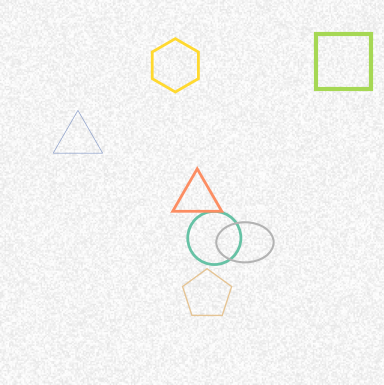[{"shape": "circle", "thickness": 2, "radius": 0.35, "center": [0.557, 0.382]}, {"shape": "triangle", "thickness": 2, "radius": 0.37, "center": [0.512, 0.488]}, {"shape": "triangle", "thickness": 0.5, "radius": 0.37, "center": [0.202, 0.639]}, {"shape": "square", "thickness": 3, "radius": 0.36, "center": [0.893, 0.84]}, {"shape": "hexagon", "thickness": 2, "radius": 0.35, "center": [0.455, 0.83]}, {"shape": "pentagon", "thickness": 1, "radius": 0.34, "center": [0.538, 0.235]}, {"shape": "oval", "thickness": 1.5, "radius": 0.37, "center": [0.636, 0.371]}]